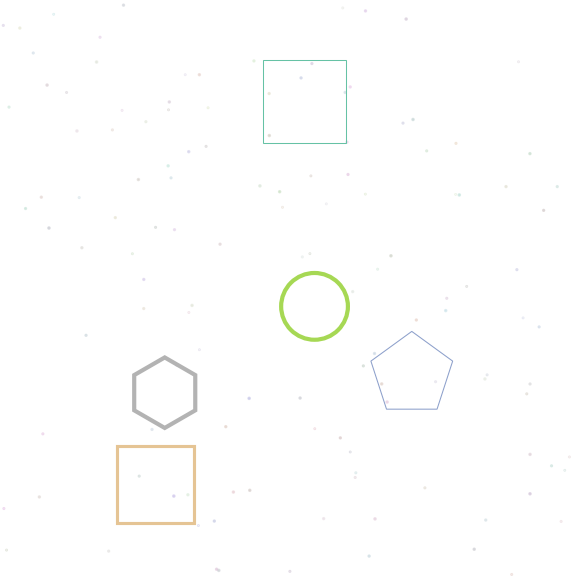[{"shape": "square", "thickness": 0.5, "radius": 0.36, "center": [0.527, 0.823]}, {"shape": "pentagon", "thickness": 0.5, "radius": 0.37, "center": [0.713, 0.351]}, {"shape": "circle", "thickness": 2, "radius": 0.29, "center": [0.545, 0.469]}, {"shape": "square", "thickness": 1.5, "radius": 0.33, "center": [0.269, 0.16]}, {"shape": "hexagon", "thickness": 2, "radius": 0.31, "center": [0.285, 0.319]}]